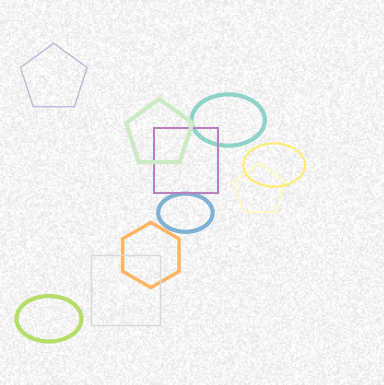[{"shape": "oval", "thickness": 3, "radius": 0.48, "center": [0.593, 0.688]}, {"shape": "pentagon", "thickness": 1, "radius": 0.35, "center": [0.675, 0.506]}, {"shape": "pentagon", "thickness": 1, "radius": 0.45, "center": [0.14, 0.796]}, {"shape": "oval", "thickness": 3, "radius": 0.35, "center": [0.482, 0.447]}, {"shape": "hexagon", "thickness": 2.5, "radius": 0.42, "center": [0.392, 0.337]}, {"shape": "oval", "thickness": 3, "radius": 0.42, "center": [0.127, 0.172]}, {"shape": "square", "thickness": 1, "radius": 0.45, "center": [0.327, 0.246]}, {"shape": "square", "thickness": 1.5, "radius": 0.42, "center": [0.484, 0.583]}, {"shape": "pentagon", "thickness": 3, "radius": 0.45, "center": [0.414, 0.652]}, {"shape": "oval", "thickness": 1.5, "radius": 0.4, "center": [0.712, 0.572]}]